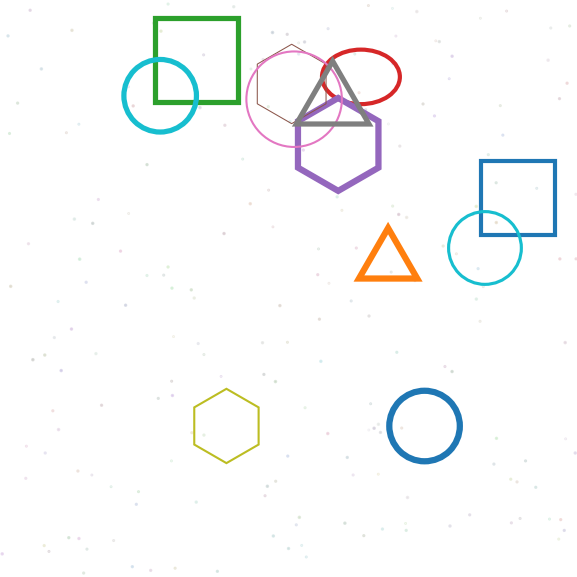[{"shape": "circle", "thickness": 3, "radius": 0.31, "center": [0.735, 0.261]}, {"shape": "square", "thickness": 2, "radius": 0.32, "center": [0.897, 0.657]}, {"shape": "triangle", "thickness": 3, "radius": 0.29, "center": [0.672, 0.546]}, {"shape": "square", "thickness": 2.5, "radius": 0.36, "center": [0.34, 0.895]}, {"shape": "oval", "thickness": 2, "radius": 0.34, "center": [0.625, 0.866]}, {"shape": "hexagon", "thickness": 3, "radius": 0.4, "center": [0.586, 0.749]}, {"shape": "hexagon", "thickness": 0.5, "radius": 0.34, "center": [0.505, 0.854]}, {"shape": "circle", "thickness": 1, "radius": 0.41, "center": [0.509, 0.827]}, {"shape": "triangle", "thickness": 2.5, "radius": 0.36, "center": [0.576, 0.821]}, {"shape": "hexagon", "thickness": 1, "radius": 0.32, "center": [0.392, 0.262]}, {"shape": "circle", "thickness": 1.5, "radius": 0.31, "center": [0.84, 0.57]}, {"shape": "circle", "thickness": 2.5, "radius": 0.31, "center": [0.277, 0.833]}]